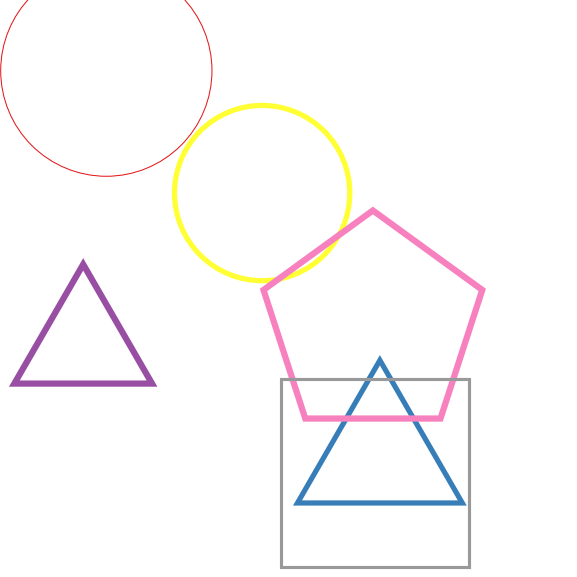[{"shape": "circle", "thickness": 0.5, "radius": 0.91, "center": [0.184, 0.877]}, {"shape": "triangle", "thickness": 2.5, "radius": 0.82, "center": [0.658, 0.211]}, {"shape": "triangle", "thickness": 3, "radius": 0.69, "center": [0.144, 0.404]}, {"shape": "circle", "thickness": 2.5, "radius": 0.76, "center": [0.454, 0.665]}, {"shape": "pentagon", "thickness": 3, "radius": 1.0, "center": [0.646, 0.436]}, {"shape": "square", "thickness": 1.5, "radius": 0.82, "center": [0.649, 0.18]}]